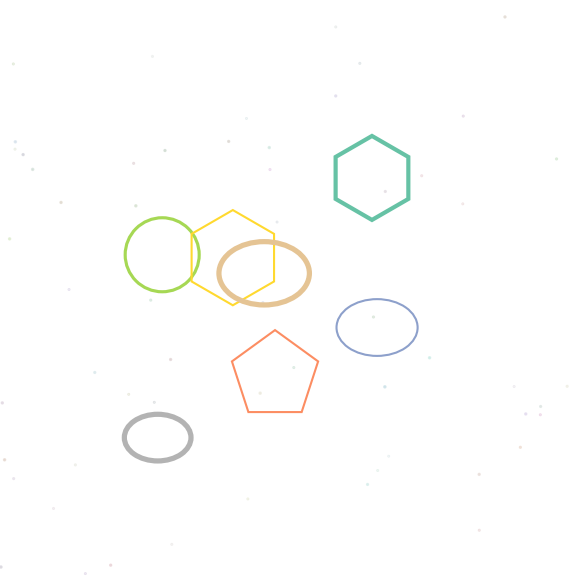[{"shape": "hexagon", "thickness": 2, "radius": 0.36, "center": [0.644, 0.691]}, {"shape": "pentagon", "thickness": 1, "radius": 0.39, "center": [0.476, 0.349]}, {"shape": "oval", "thickness": 1, "radius": 0.35, "center": [0.653, 0.432]}, {"shape": "circle", "thickness": 1.5, "radius": 0.32, "center": [0.281, 0.558]}, {"shape": "hexagon", "thickness": 1, "radius": 0.41, "center": [0.403, 0.553]}, {"shape": "oval", "thickness": 2.5, "radius": 0.39, "center": [0.457, 0.526]}, {"shape": "oval", "thickness": 2.5, "radius": 0.29, "center": [0.273, 0.241]}]